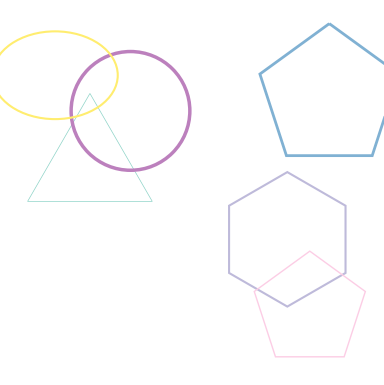[{"shape": "triangle", "thickness": 0.5, "radius": 0.93, "center": [0.234, 0.57]}, {"shape": "hexagon", "thickness": 1.5, "radius": 0.87, "center": [0.746, 0.378]}, {"shape": "pentagon", "thickness": 2, "radius": 0.95, "center": [0.855, 0.749]}, {"shape": "pentagon", "thickness": 1, "radius": 0.76, "center": [0.805, 0.196]}, {"shape": "circle", "thickness": 2.5, "radius": 0.77, "center": [0.339, 0.712]}, {"shape": "oval", "thickness": 1.5, "radius": 0.81, "center": [0.143, 0.805]}]